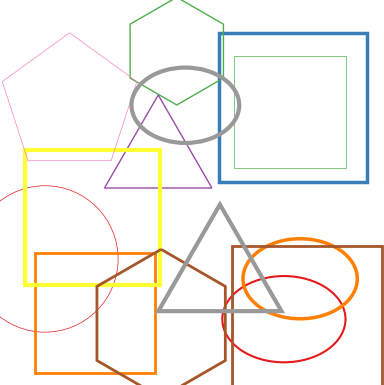[{"shape": "oval", "thickness": 1.5, "radius": 0.8, "center": [0.737, 0.171]}, {"shape": "circle", "thickness": 0.5, "radius": 0.95, "center": [0.117, 0.327]}, {"shape": "square", "thickness": 2.5, "radius": 0.96, "center": [0.761, 0.721]}, {"shape": "square", "thickness": 0.5, "radius": 0.73, "center": [0.753, 0.71]}, {"shape": "hexagon", "thickness": 1, "radius": 0.7, "center": [0.459, 0.867]}, {"shape": "triangle", "thickness": 1, "radius": 0.81, "center": [0.411, 0.592]}, {"shape": "square", "thickness": 2, "radius": 0.78, "center": [0.248, 0.187]}, {"shape": "oval", "thickness": 2.5, "radius": 0.74, "center": [0.78, 0.276]}, {"shape": "square", "thickness": 3, "radius": 0.88, "center": [0.24, 0.435]}, {"shape": "square", "thickness": 2, "radius": 0.97, "center": [0.797, 0.168]}, {"shape": "hexagon", "thickness": 2, "radius": 0.96, "center": [0.419, 0.16]}, {"shape": "pentagon", "thickness": 0.5, "radius": 0.92, "center": [0.181, 0.731]}, {"shape": "triangle", "thickness": 3, "radius": 0.92, "center": [0.571, 0.284]}, {"shape": "oval", "thickness": 3, "radius": 0.7, "center": [0.481, 0.727]}]